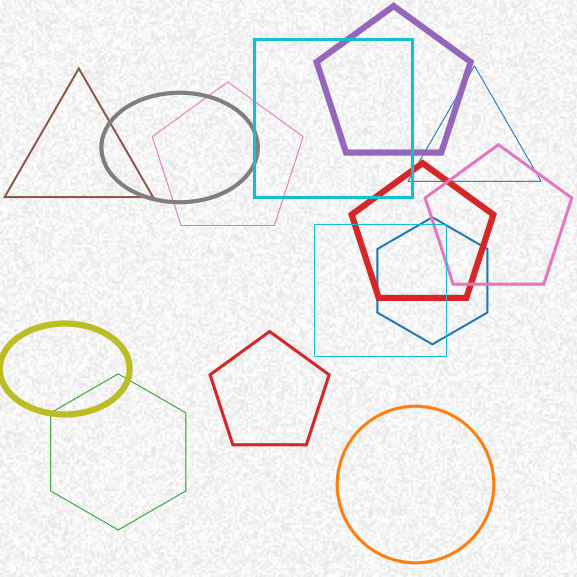[{"shape": "hexagon", "thickness": 1, "radius": 0.55, "center": [0.749, 0.513]}, {"shape": "triangle", "thickness": 0.5, "radius": 0.67, "center": [0.822, 0.752]}, {"shape": "circle", "thickness": 1.5, "radius": 0.68, "center": [0.72, 0.16]}, {"shape": "hexagon", "thickness": 0.5, "radius": 0.68, "center": [0.205, 0.217]}, {"shape": "pentagon", "thickness": 1.5, "radius": 0.54, "center": [0.467, 0.317]}, {"shape": "pentagon", "thickness": 3, "radius": 0.65, "center": [0.732, 0.588]}, {"shape": "pentagon", "thickness": 3, "radius": 0.7, "center": [0.682, 0.848]}, {"shape": "triangle", "thickness": 1, "radius": 0.74, "center": [0.136, 0.732]}, {"shape": "pentagon", "thickness": 0.5, "radius": 0.69, "center": [0.394, 0.72]}, {"shape": "pentagon", "thickness": 1.5, "radius": 0.67, "center": [0.863, 0.615]}, {"shape": "oval", "thickness": 2, "radius": 0.68, "center": [0.311, 0.744]}, {"shape": "oval", "thickness": 3, "radius": 0.56, "center": [0.112, 0.36]}, {"shape": "square", "thickness": 1.5, "radius": 0.69, "center": [0.577, 0.795]}, {"shape": "square", "thickness": 0.5, "radius": 0.57, "center": [0.658, 0.497]}]